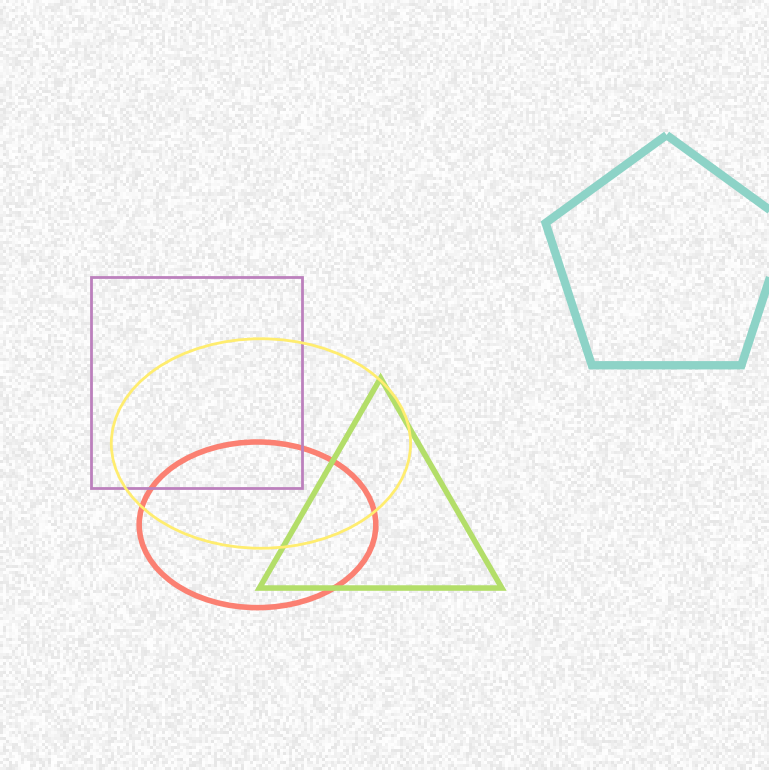[{"shape": "pentagon", "thickness": 3, "radius": 0.83, "center": [0.866, 0.659]}, {"shape": "oval", "thickness": 2, "radius": 0.77, "center": [0.334, 0.318]}, {"shape": "triangle", "thickness": 2, "radius": 0.91, "center": [0.494, 0.327]}, {"shape": "square", "thickness": 1, "radius": 0.69, "center": [0.256, 0.503]}, {"shape": "oval", "thickness": 1, "radius": 0.97, "center": [0.339, 0.424]}]